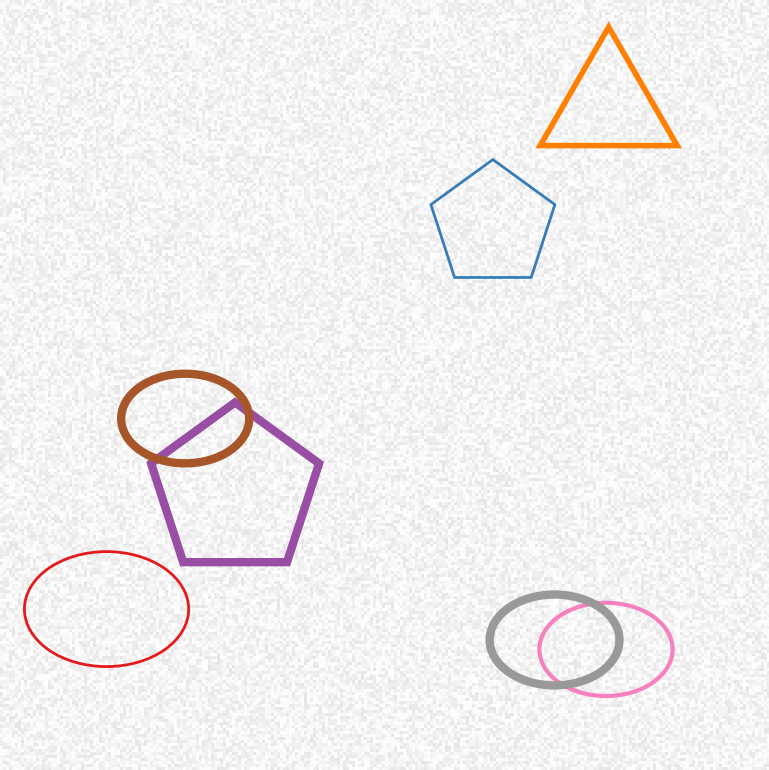[{"shape": "oval", "thickness": 1, "radius": 0.53, "center": [0.138, 0.209]}, {"shape": "pentagon", "thickness": 1, "radius": 0.42, "center": [0.64, 0.708]}, {"shape": "pentagon", "thickness": 3, "radius": 0.57, "center": [0.305, 0.363]}, {"shape": "triangle", "thickness": 2, "radius": 0.51, "center": [0.79, 0.862]}, {"shape": "oval", "thickness": 3, "radius": 0.42, "center": [0.24, 0.456]}, {"shape": "oval", "thickness": 1.5, "radius": 0.43, "center": [0.787, 0.157]}, {"shape": "oval", "thickness": 3, "radius": 0.42, "center": [0.72, 0.169]}]